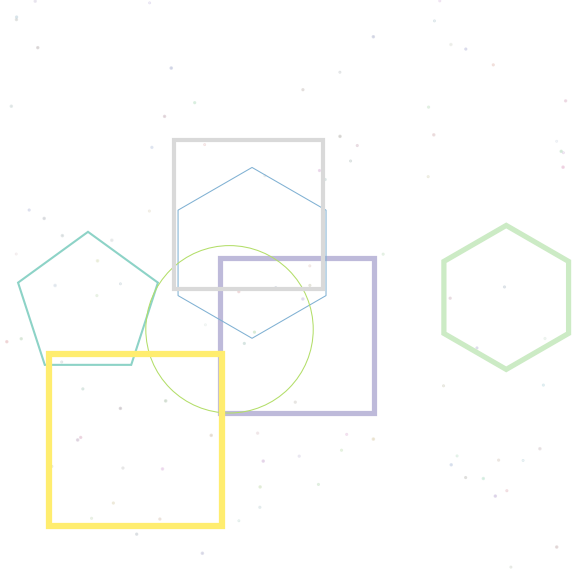[{"shape": "pentagon", "thickness": 1, "radius": 0.64, "center": [0.152, 0.47]}, {"shape": "square", "thickness": 2.5, "radius": 0.67, "center": [0.514, 0.418]}, {"shape": "hexagon", "thickness": 0.5, "radius": 0.74, "center": [0.436, 0.561]}, {"shape": "circle", "thickness": 0.5, "radius": 0.72, "center": [0.397, 0.429]}, {"shape": "square", "thickness": 2, "radius": 0.65, "center": [0.43, 0.628]}, {"shape": "hexagon", "thickness": 2.5, "radius": 0.62, "center": [0.877, 0.484]}, {"shape": "square", "thickness": 3, "radius": 0.75, "center": [0.235, 0.237]}]